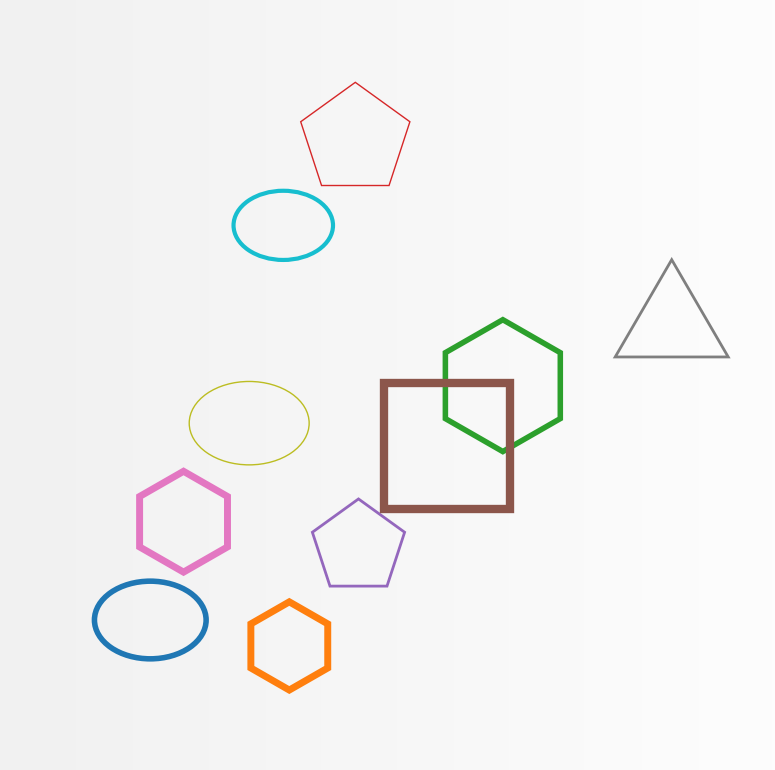[{"shape": "oval", "thickness": 2, "radius": 0.36, "center": [0.194, 0.195]}, {"shape": "hexagon", "thickness": 2.5, "radius": 0.29, "center": [0.373, 0.161]}, {"shape": "hexagon", "thickness": 2, "radius": 0.43, "center": [0.649, 0.499]}, {"shape": "pentagon", "thickness": 0.5, "radius": 0.37, "center": [0.458, 0.819]}, {"shape": "pentagon", "thickness": 1, "radius": 0.31, "center": [0.463, 0.289]}, {"shape": "square", "thickness": 3, "radius": 0.41, "center": [0.577, 0.421]}, {"shape": "hexagon", "thickness": 2.5, "radius": 0.33, "center": [0.237, 0.322]}, {"shape": "triangle", "thickness": 1, "radius": 0.42, "center": [0.867, 0.579]}, {"shape": "oval", "thickness": 0.5, "radius": 0.39, "center": [0.322, 0.45]}, {"shape": "oval", "thickness": 1.5, "radius": 0.32, "center": [0.366, 0.707]}]